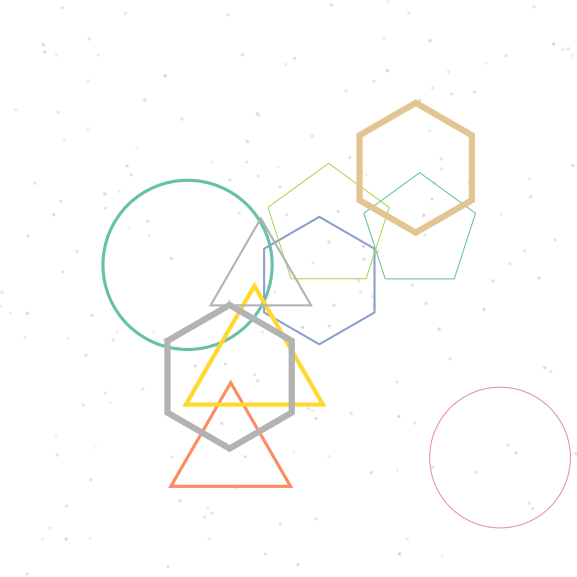[{"shape": "circle", "thickness": 1.5, "radius": 0.73, "center": [0.325, 0.54]}, {"shape": "pentagon", "thickness": 0.5, "radius": 0.51, "center": [0.727, 0.598]}, {"shape": "triangle", "thickness": 1.5, "radius": 0.6, "center": [0.399, 0.217]}, {"shape": "hexagon", "thickness": 1, "radius": 0.55, "center": [0.553, 0.513]}, {"shape": "circle", "thickness": 0.5, "radius": 0.61, "center": [0.866, 0.207]}, {"shape": "pentagon", "thickness": 0.5, "radius": 0.55, "center": [0.569, 0.606]}, {"shape": "triangle", "thickness": 2, "radius": 0.69, "center": [0.44, 0.367]}, {"shape": "hexagon", "thickness": 3, "radius": 0.56, "center": [0.72, 0.709]}, {"shape": "hexagon", "thickness": 3, "radius": 0.62, "center": [0.398, 0.347]}, {"shape": "triangle", "thickness": 1, "radius": 0.5, "center": [0.452, 0.521]}]